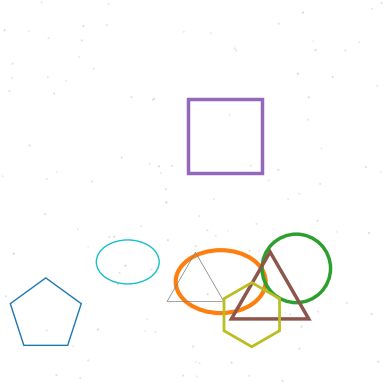[{"shape": "pentagon", "thickness": 1, "radius": 0.48, "center": [0.119, 0.181]}, {"shape": "oval", "thickness": 3, "radius": 0.58, "center": [0.573, 0.268]}, {"shape": "circle", "thickness": 2.5, "radius": 0.44, "center": [0.77, 0.303]}, {"shape": "square", "thickness": 2.5, "radius": 0.48, "center": [0.584, 0.648]}, {"shape": "triangle", "thickness": 2.5, "radius": 0.58, "center": [0.702, 0.23]}, {"shape": "triangle", "thickness": 0.5, "radius": 0.43, "center": [0.508, 0.26]}, {"shape": "hexagon", "thickness": 2, "radius": 0.42, "center": [0.654, 0.183]}, {"shape": "oval", "thickness": 1, "radius": 0.41, "center": [0.332, 0.32]}]